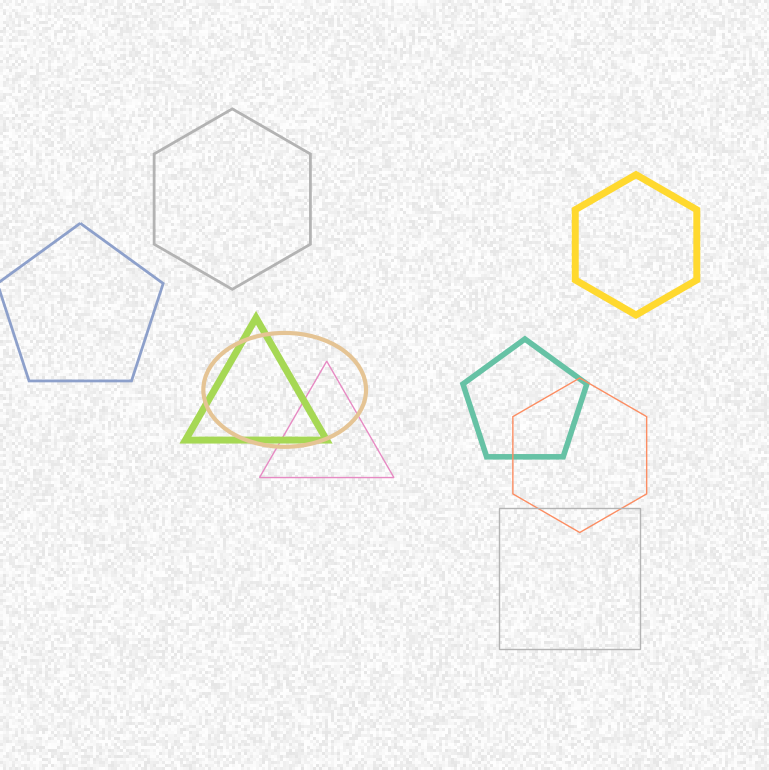[{"shape": "pentagon", "thickness": 2, "radius": 0.42, "center": [0.682, 0.475]}, {"shape": "hexagon", "thickness": 0.5, "radius": 0.5, "center": [0.753, 0.409]}, {"shape": "pentagon", "thickness": 1, "radius": 0.57, "center": [0.104, 0.597]}, {"shape": "triangle", "thickness": 0.5, "radius": 0.5, "center": [0.424, 0.43]}, {"shape": "triangle", "thickness": 2.5, "radius": 0.53, "center": [0.333, 0.481]}, {"shape": "hexagon", "thickness": 2.5, "radius": 0.46, "center": [0.826, 0.682]}, {"shape": "oval", "thickness": 1.5, "radius": 0.53, "center": [0.37, 0.494]}, {"shape": "square", "thickness": 0.5, "radius": 0.46, "center": [0.74, 0.249]}, {"shape": "hexagon", "thickness": 1, "radius": 0.59, "center": [0.302, 0.741]}]